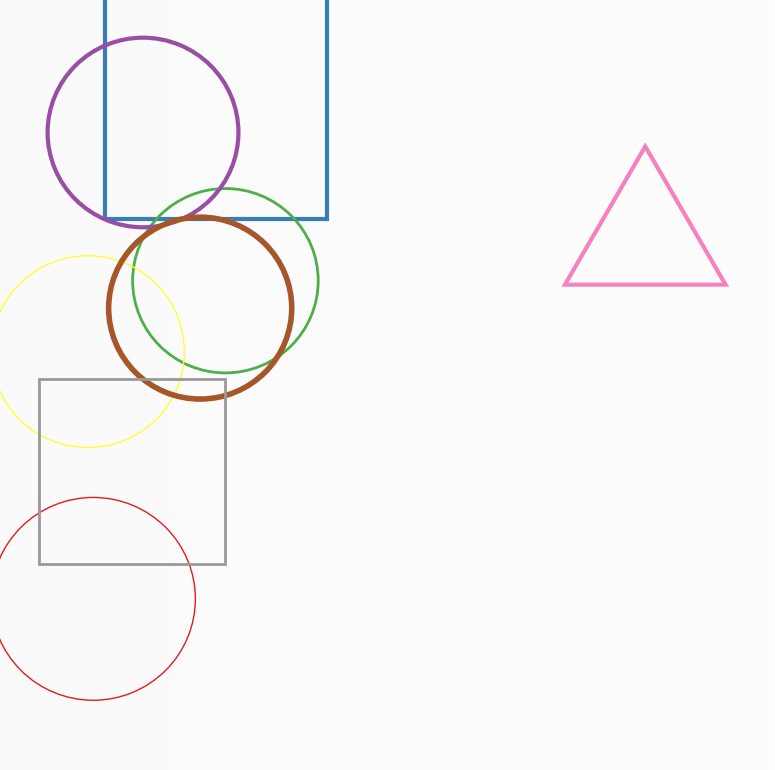[{"shape": "circle", "thickness": 0.5, "radius": 0.66, "center": [0.12, 0.222]}, {"shape": "square", "thickness": 1.5, "radius": 0.72, "center": [0.279, 0.859]}, {"shape": "circle", "thickness": 1, "radius": 0.6, "center": [0.291, 0.635]}, {"shape": "circle", "thickness": 1.5, "radius": 0.62, "center": [0.185, 0.828]}, {"shape": "circle", "thickness": 0.5, "radius": 0.62, "center": [0.113, 0.543]}, {"shape": "circle", "thickness": 2, "radius": 0.59, "center": [0.258, 0.6]}, {"shape": "triangle", "thickness": 1.5, "radius": 0.6, "center": [0.833, 0.69]}, {"shape": "square", "thickness": 1, "radius": 0.6, "center": [0.17, 0.388]}]